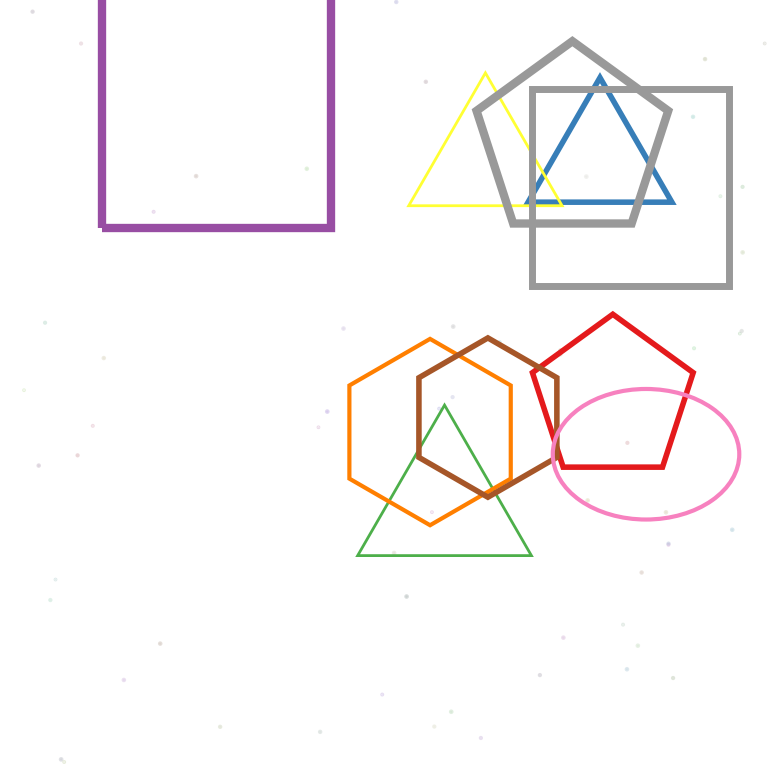[{"shape": "pentagon", "thickness": 2, "radius": 0.55, "center": [0.796, 0.482]}, {"shape": "triangle", "thickness": 2, "radius": 0.54, "center": [0.779, 0.791]}, {"shape": "triangle", "thickness": 1, "radius": 0.65, "center": [0.577, 0.344]}, {"shape": "square", "thickness": 3, "radius": 0.75, "center": [0.281, 0.854]}, {"shape": "hexagon", "thickness": 1.5, "radius": 0.6, "center": [0.559, 0.439]}, {"shape": "triangle", "thickness": 1, "radius": 0.57, "center": [0.63, 0.79]}, {"shape": "hexagon", "thickness": 2, "radius": 0.52, "center": [0.634, 0.458]}, {"shape": "oval", "thickness": 1.5, "radius": 0.61, "center": [0.839, 0.41]}, {"shape": "pentagon", "thickness": 3, "radius": 0.65, "center": [0.743, 0.816]}, {"shape": "square", "thickness": 2.5, "radius": 0.64, "center": [0.819, 0.756]}]